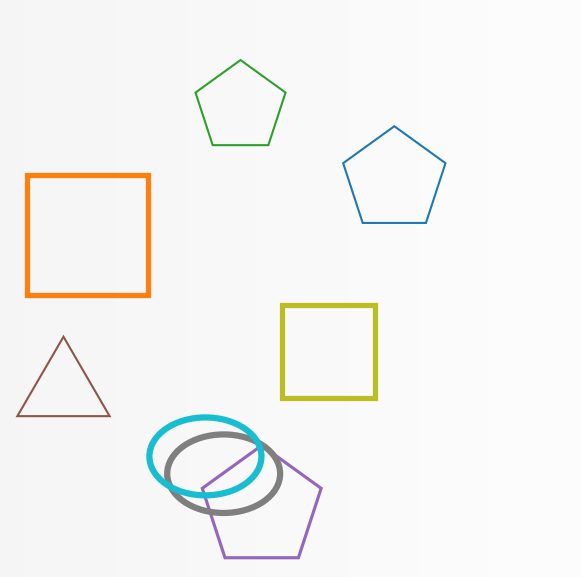[{"shape": "pentagon", "thickness": 1, "radius": 0.46, "center": [0.678, 0.688]}, {"shape": "square", "thickness": 2.5, "radius": 0.52, "center": [0.151, 0.592]}, {"shape": "pentagon", "thickness": 1, "radius": 0.41, "center": [0.414, 0.814]}, {"shape": "pentagon", "thickness": 1.5, "radius": 0.54, "center": [0.45, 0.12]}, {"shape": "triangle", "thickness": 1, "radius": 0.46, "center": [0.109, 0.324]}, {"shape": "oval", "thickness": 3, "radius": 0.49, "center": [0.385, 0.179]}, {"shape": "square", "thickness": 2.5, "radius": 0.4, "center": [0.565, 0.391]}, {"shape": "oval", "thickness": 3, "radius": 0.48, "center": [0.353, 0.209]}]